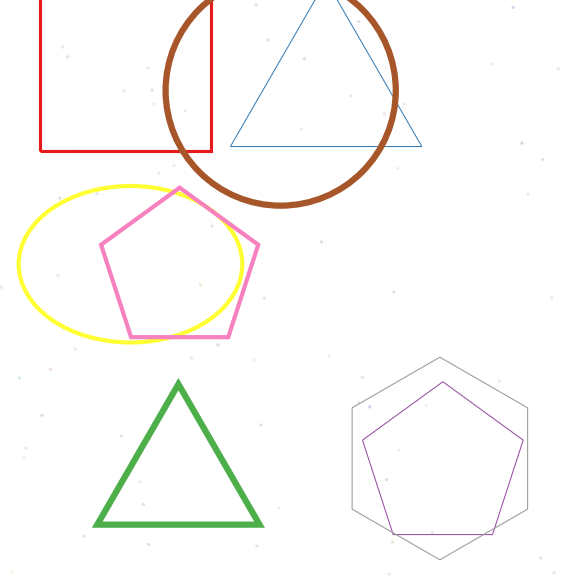[{"shape": "square", "thickness": 1.5, "radius": 0.74, "center": [0.217, 0.886]}, {"shape": "triangle", "thickness": 0.5, "radius": 0.96, "center": [0.565, 0.841]}, {"shape": "triangle", "thickness": 3, "radius": 0.81, "center": [0.309, 0.172]}, {"shape": "pentagon", "thickness": 0.5, "radius": 0.73, "center": [0.767, 0.192]}, {"shape": "oval", "thickness": 2, "radius": 0.97, "center": [0.226, 0.542]}, {"shape": "circle", "thickness": 3, "radius": 1.0, "center": [0.486, 0.842]}, {"shape": "pentagon", "thickness": 2, "radius": 0.72, "center": [0.311, 0.531]}, {"shape": "hexagon", "thickness": 0.5, "radius": 0.88, "center": [0.762, 0.205]}]